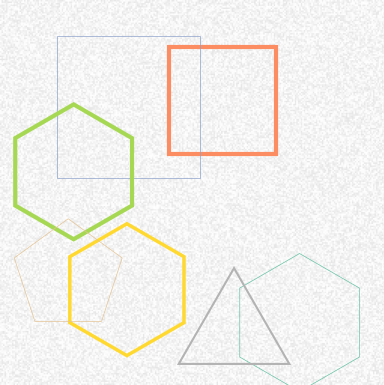[{"shape": "hexagon", "thickness": 0.5, "radius": 0.9, "center": [0.778, 0.162]}, {"shape": "square", "thickness": 3, "radius": 0.7, "center": [0.578, 0.739]}, {"shape": "square", "thickness": 0.5, "radius": 0.92, "center": [0.334, 0.722]}, {"shape": "hexagon", "thickness": 3, "radius": 0.88, "center": [0.191, 0.554]}, {"shape": "hexagon", "thickness": 2.5, "radius": 0.86, "center": [0.33, 0.248]}, {"shape": "pentagon", "thickness": 0.5, "radius": 0.74, "center": [0.177, 0.284]}, {"shape": "triangle", "thickness": 1.5, "radius": 0.83, "center": [0.608, 0.138]}]